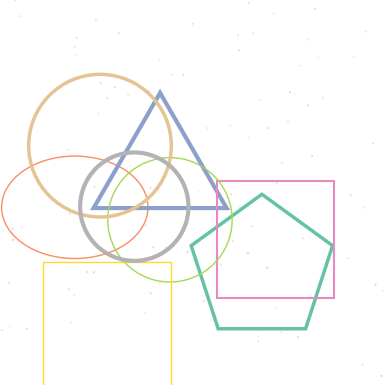[{"shape": "pentagon", "thickness": 2.5, "radius": 0.97, "center": [0.68, 0.302]}, {"shape": "oval", "thickness": 1, "radius": 0.95, "center": [0.194, 0.462]}, {"shape": "triangle", "thickness": 3, "radius": 1.0, "center": [0.416, 0.559]}, {"shape": "square", "thickness": 1.5, "radius": 0.76, "center": [0.716, 0.378]}, {"shape": "circle", "thickness": 1, "radius": 0.81, "center": [0.441, 0.429]}, {"shape": "square", "thickness": 1, "radius": 0.83, "center": [0.277, 0.155]}, {"shape": "circle", "thickness": 2.5, "radius": 0.93, "center": [0.26, 0.622]}, {"shape": "circle", "thickness": 3, "radius": 0.7, "center": [0.349, 0.463]}]